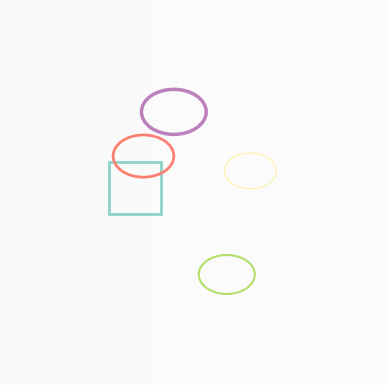[{"shape": "square", "thickness": 2, "radius": 0.34, "center": [0.348, 0.511]}, {"shape": "oval", "thickness": 2, "radius": 0.39, "center": [0.37, 0.595]}, {"shape": "oval", "thickness": 1.5, "radius": 0.36, "center": [0.585, 0.287]}, {"shape": "oval", "thickness": 2.5, "radius": 0.42, "center": [0.449, 0.709]}, {"shape": "oval", "thickness": 0.5, "radius": 0.33, "center": [0.646, 0.556]}]